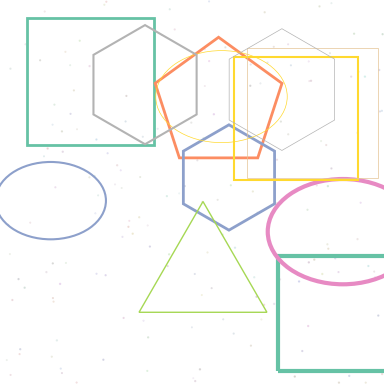[{"shape": "square", "thickness": 2, "radius": 0.82, "center": [0.236, 0.788]}, {"shape": "square", "thickness": 3, "radius": 0.74, "center": [0.87, 0.186]}, {"shape": "pentagon", "thickness": 2, "radius": 0.87, "center": [0.568, 0.73]}, {"shape": "oval", "thickness": 1.5, "radius": 0.72, "center": [0.132, 0.479]}, {"shape": "hexagon", "thickness": 2, "radius": 0.68, "center": [0.595, 0.539]}, {"shape": "oval", "thickness": 3, "radius": 0.98, "center": [0.891, 0.398]}, {"shape": "triangle", "thickness": 1, "radius": 0.96, "center": [0.527, 0.285]}, {"shape": "square", "thickness": 1.5, "radius": 0.8, "center": [0.768, 0.692]}, {"shape": "oval", "thickness": 0.5, "radius": 0.85, "center": [0.575, 0.749]}, {"shape": "square", "thickness": 0.5, "radius": 0.85, "center": [0.811, 0.706]}, {"shape": "hexagon", "thickness": 0.5, "radius": 0.79, "center": [0.732, 0.767]}, {"shape": "hexagon", "thickness": 1.5, "radius": 0.77, "center": [0.377, 0.78]}]